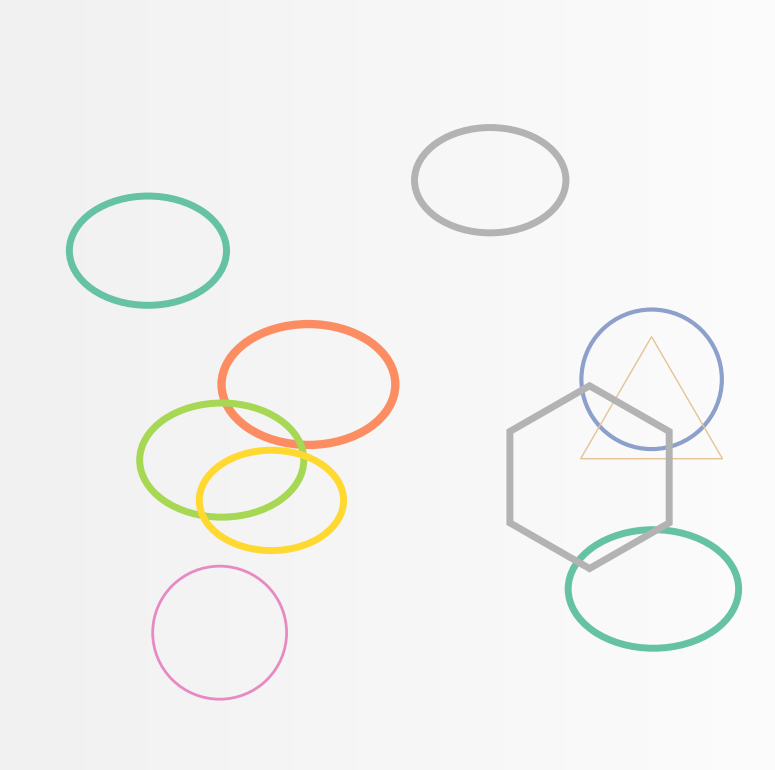[{"shape": "oval", "thickness": 2.5, "radius": 0.51, "center": [0.191, 0.674]}, {"shape": "oval", "thickness": 2.5, "radius": 0.55, "center": [0.843, 0.235]}, {"shape": "oval", "thickness": 3, "radius": 0.56, "center": [0.398, 0.501]}, {"shape": "circle", "thickness": 1.5, "radius": 0.45, "center": [0.841, 0.507]}, {"shape": "circle", "thickness": 1, "radius": 0.43, "center": [0.283, 0.178]}, {"shape": "oval", "thickness": 2.5, "radius": 0.53, "center": [0.286, 0.402]}, {"shape": "oval", "thickness": 2.5, "radius": 0.47, "center": [0.35, 0.35]}, {"shape": "triangle", "thickness": 0.5, "radius": 0.53, "center": [0.841, 0.457]}, {"shape": "hexagon", "thickness": 2.5, "radius": 0.59, "center": [0.761, 0.38]}, {"shape": "oval", "thickness": 2.5, "radius": 0.49, "center": [0.633, 0.766]}]